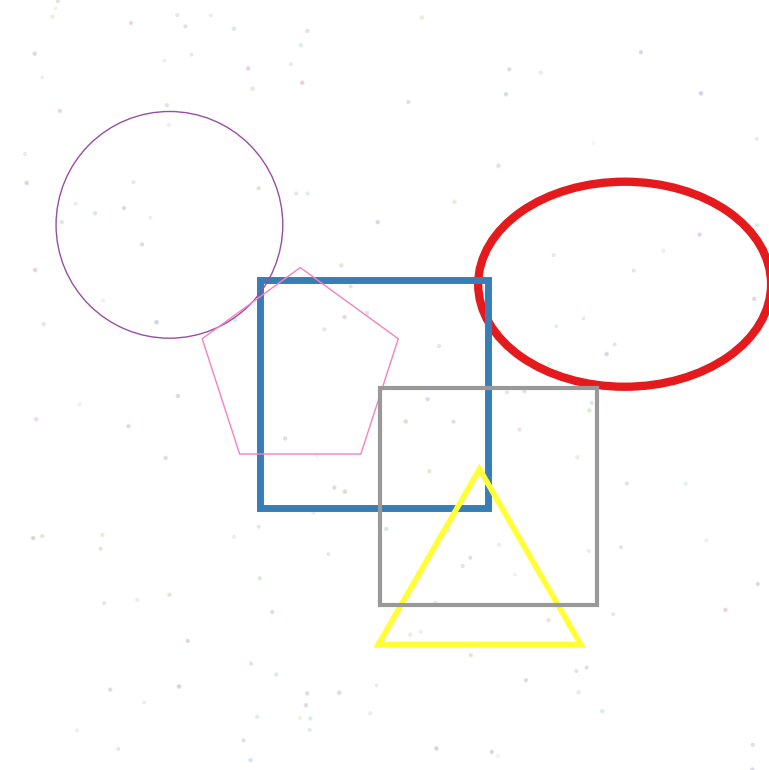[{"shape": "oval", "thickness": 3, "radius": 0.95, "center": [0.811, 0.631]}, {"shape": "square", "thickness": 2.5, "radius": 0.74, "center": [0.485, 0.488]}, {"shape": "circle", "thickness": 0.5, "radius": 0.74, "center": [0.22, 0.708]}, {"shape": "triangle", "thickness": 2, "radius": 0.76, "center": [0.623, 0.239]}, {"shape": "pentagon", "thickness": 0.5, "radius": 0.67, "center": [0.39, 0.519]}, {"shape": "square", "thickness": 1.5, "radius": 0.7, "center": [0.634, 0.356]}]